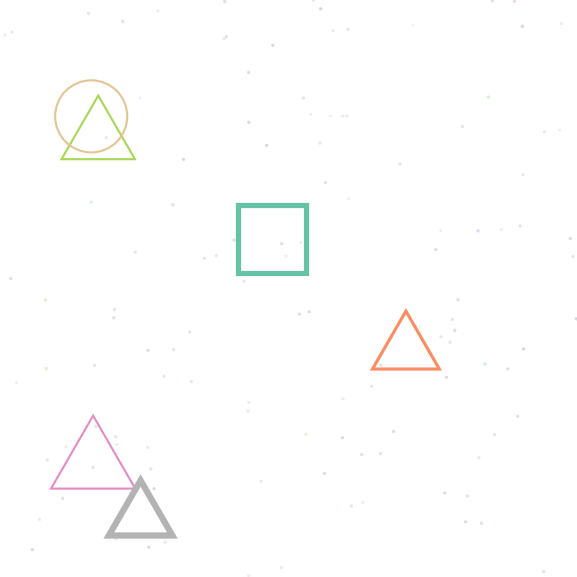[{"shape": "square", "thickness": 2.5, "radius": 0.29, "center": [0.471, 0.586]}, {"shape": "triangle", "thickness": 1.5, "radius": 0.33, "center": [0.703, 0.394]}, {"shape": "triangle", "thickness": 1, "radius": 0.42, "center": [0.161, 0.195]}, {"shape": "triangle", "thickness": 1, "radius": 0.37, "center": [0.17, 0.76]}, {"shape": "circle", "thickness": 1, "radius": 0.31, "center": [0.158, 0.798]}, {"shape": "triangle", "thickness": 3, "radius": 0.32, "center": [0.243, 0.104]}]